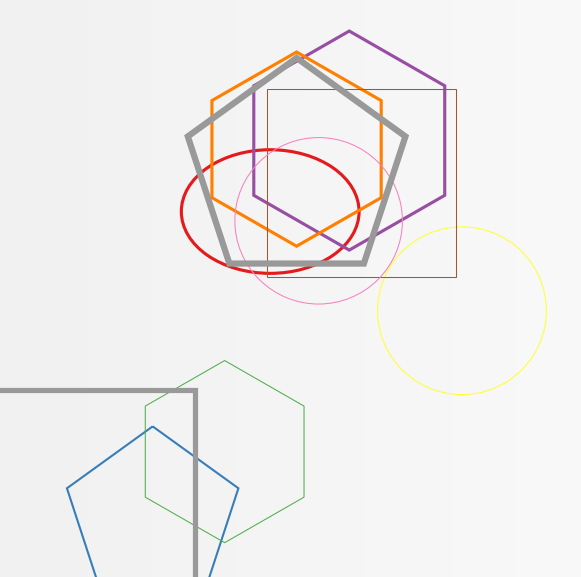[{"shape": "oval", "thickness": 1.5, "radius": 0.76, "center": [0.465, 0.633]}, {"shape": "pentagon", "thickness": 1, "radius": 0.78, "center": [0.263, 0.106]}, {"shape": "hexagon", "thickness": 0.5, "radius": 0.79, "center": [0.386, 0.217]}, {"shape": "hexagon", "thickness": 1.5, "radius": 0.95, "center": [0.601, 0.756]}, {"shape": "hexagon", "thickness": 1.5, "radius": 0.84, "center": [0.51, 0.741]}, {"shape": "circle", "thickness": 0.5, "radius": 0.73, "center": [0.795, 0.461]}, {"shape": "square", "thickness": 0.5, "radius": 0.81, "center": [0.622, 0.683]}, {"shape": "circle", "thickness": 0.5, "radius": 0.72, "center": [0.548, 0.617]}, {"shape": "square", "thickness": 2.5, "radius": 0.88, "center": [0.158, 0.148]}, {"shape": "pentagon", "thickness": 3, "radius": 0.98, "center": [0.51, 0.702]}]